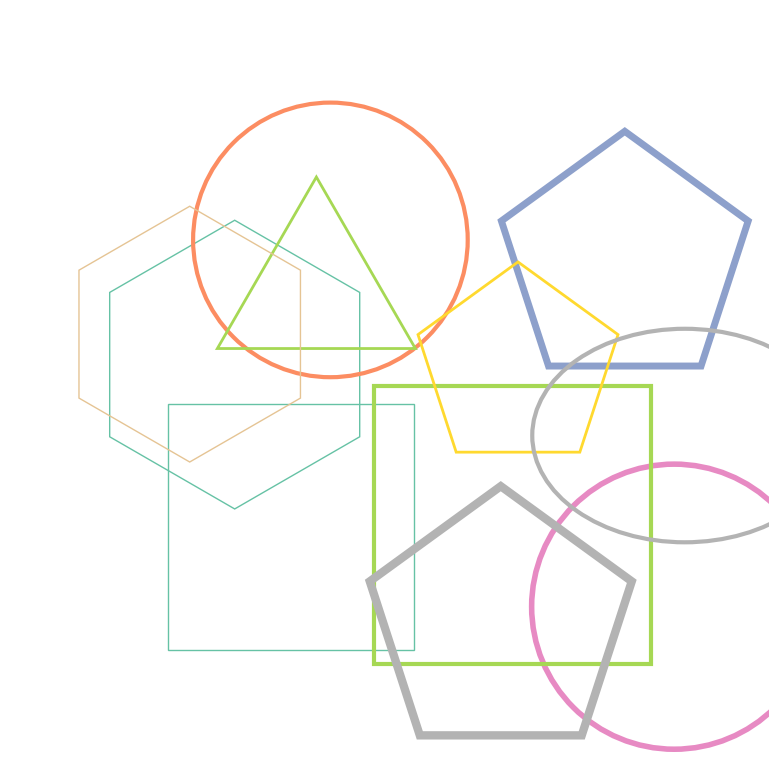[{"shape": "hexagon", "thickness": 0.5, "radius": 0.94, "center": [0.305, 0.526]}, {"shape": "square", "thickness": 0.5, "radius": 0.8, "center": [0.378, 0.315]}, {"shape": "circle", "thickness": 1.5, "radius": 0.89, "center": [0.429, 0.688]}, {"shape": "pentagon", "thickness": 2.5, "radius": 0.84, "center": [0.811, 0.661]}, {"shape": "circle", "thickness": 2, "radius": 0.93, "center": [0.876, 0.212]}, {"shape": "square", "thickness": 1.5, "radius": 0.9, "center": [0.666, 0.318]}, {"shape": "triangle", "thickness": 1, "radius": 0.74, "center": [0.411, 0.622]}, {"shape": "pentagon", "thickness": 1, "radius": 0.68, "center": [0.673, 0.523]}, {"shape": "hexagon", "thickness": 0.5, "radius": 0.83, "center": [0.246, 0.566]}, {"shape": "pentagon", "thickness": 3, "radius": 0.89, "center": [0.65, 0.19]}, {"shape": "oval", "thickness": 1.5, "radius": 0.99, "center": [0.889, 0.434]}]